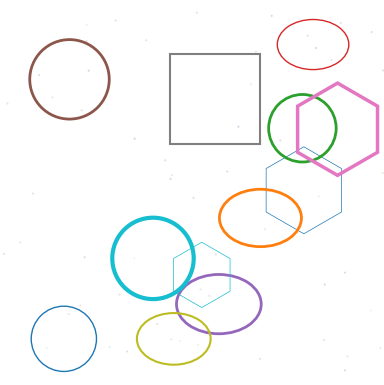[{"shape": "circle", "thickness": 1, "radius": 0.42, "center": [0.166, 0.12]}, {"shape": "hexagon", "thickness": 0.5, "radius": 0.56, "center": [0.789, 0.506]}, {"shape": "oval", "thickness": 2, "radius": 0.53, "center": [0.676, 0.434]}, {"shape": "circle", "thickness": 2, "radius": 0.44, "center": [0.785, 0.667]}, {"shape": "oval", "thickness": 1, "radius": 0.46, "center": [0.813, 0.884]}, {"shape": "oval", "thickness": 2, "radius": 0.55, "center": [0.568, 0.21]}, {"shape": "circle", "thickness": 2, "radius": 0.52, "center": [0.181, 0.794]}, {"shape": "hexagon", "thickness": 2.5, "radius": 0.6, "center": [0.877, 0.664]}, {"shape": "square", "thickness": 1.5, "radius": 0.58, "center": [0.559, 0.743]}, {"shape": "oval", "thickness": 1.5, "radius": 0.48, "center": [0.451, 0.12]}, {"shape": "circle", "thickness": 3, "radius": 0.53, "center": [0.397, 0.329]}, {"shape": "hexagon", "thickness": 0.5, "radius": 0.42, "center": [0.524, 0.286]}]